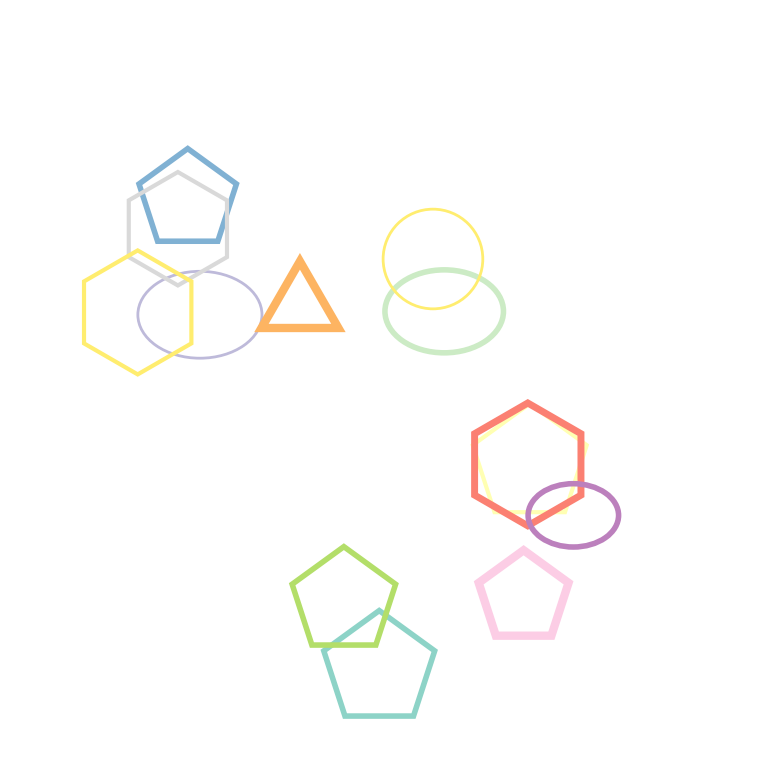[{"shape": "pentagon", "thickness": 2, "radius": 0.38, "center": [0.493, 0.131]}, {"shape": "pentagon", "thickness": 1.5, "radius": 0.39, "center": [0.688, 0.398]}, {"shape": "oval", "thickness": 1, "radius": 0.4, "center": [0.26, 0.591]}, {"shape": "hexagon", "thickness": 2.5, "radius": 0.4, "center": [0.685, 0.397]}, {"shape": "pentagon", "thickness": 2, "radius": 0.33, "center": [0.244, 0.741]}, {"shape": "triangle", "thickness": 3, "radius": 0.29, "center": [0.39, 0.603]}, {"shape": "pentagon", "thickness": 2, "radius": 0.35, "center": [0.447, 0.219]}, {"shape": "pentagon", "thickness": 3, "radius": 0.31, "center": [0.68, 0.224]}, {"shape": "hexagon", "thickness": 1.5, "radius": 0.37, "center": [0.231, 0.703]}, {"shape": "oval", "thickness": 2, "radius": 0.29, "center": [0.745, 0.331]}, {"shape": "oval", "thickness": 2, "radius": 0.38, "center": [0.577, 0.596]}, {"shape": "hexagon", "thickness": 1.5, "radius": 0.4, "center": [0.179, 0.594]}, {"shape": "circle", "thickness": 1, "radius": 0.32, "center": [0.562, 0.664]}]